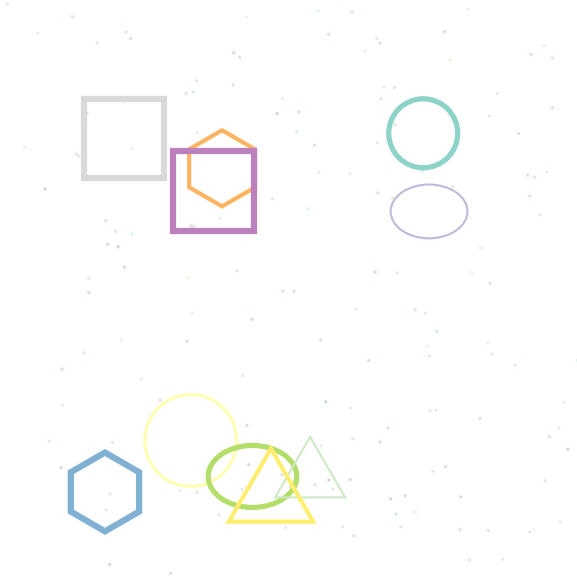[{"shape": "circle", "thickness": 2.5, "radius": 0.3, "center": [0.733, 0.768]}, {"shape": "circle", "thickness": 1.5, "radius": 0.4, "center": [0.33, 0.236]}, {"shape": "oval", "thickness": 1, "radius": 0.33, "center": [0.743, 0.633]}, {"shape": "hexagon", "thickness": 3, "radius": 0.34, "center": [0.182, 0.147]}, {"shape": "hexagon", "thickness": 2, "radius": 0.33, "center": [0.385, 0.708]}, {"shape": "oval", "thickness": 2.5, "radius": 0.38, "center": [0.437, 0.174]}, {"shape": "square", "thickness": 3, "radius": 0.34, "center": [0.215, 0.759]}, {"shape": "square", "thickness": 3, "radius": 0.35, "center": [0.37, 0.669]}, {"shape": "triangle", "thickness": 1, "radius": 0.35, "center": [0.537, 0.173]}, {"shape": "triangle", "thickness": 2, "radius": 0.42, "center": [0.469, 0.138]}]